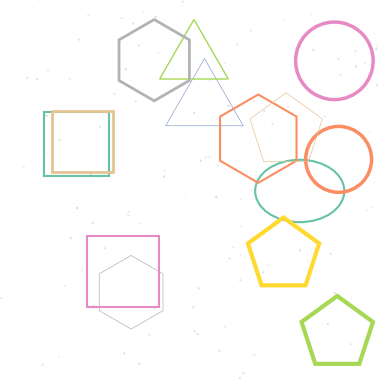[{"shape": "square", "thickness": 1.5, "radius": 0.42, "center": [0.198, 0.626]}, {"shape": "oval", "thickness": 1.5, "radius": 0.58, "center": [0.779, 0.504]}, {"shape": "circle", "thickness": 2.5, "radius": 0.43, "center": [0.88, 0.586]}, {"shape": "hexagon", "thickness": 1.5, "radius": 0.57, "center": [0.671, 0.64]}, {"shape": "triangle", "thickness": 0.5, "radius": 0.58, "center": [0.531, 0.732]}, {"shape": "circle", "thickness": 2.5, "radius": 0.5, "center": [0.869, 0.842]}, {"shape": "square", "thickness": 1.5, "radius": 0.47, "center": [0.319, 0.294]}, {"shape": "triangle", "thickness": 1, "radius": 0.52, "center": [0.504, 0.846]}, {"shape": "pentagon", "thickness": 3, "radius": 0.49, "center": [0.876, 0.134]}, {"shape": "pentagon", "thickness": 3, "radius": 0.49, "center": [0.737, 0.338]}, {"shape": "square", "thickness": 2, "radius": 0.4, "center": [0.215, 0.632]}, {"shape": "pentagon", "thickness": 0.5, "radius": 0.49, "center": [0.743, 0.66]}, {"shape": "hexagon", "thickness": 0.5, "radius": 0.48, "center": [0.341, 0.241]}, {"shape": "hexagon", "thickness": 2, "radius": 0.53, "center": [0.401, 0.844]}]